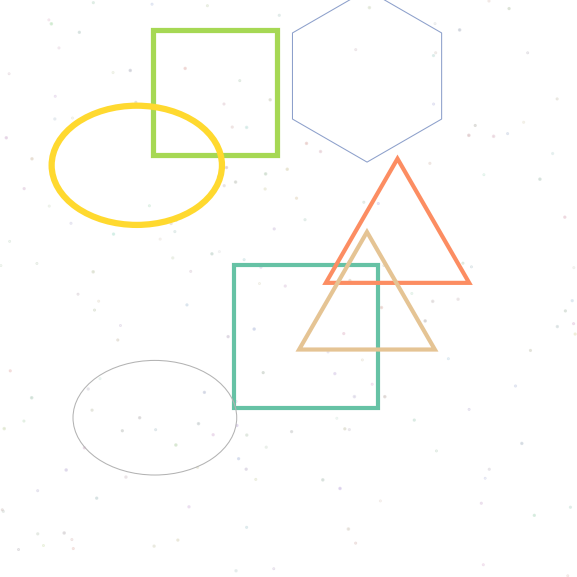[{"shape": "square", "thickness": 2, "radius": 0.62, "center": [0.53, 0.417]}, {"shape": "triangle", "thickness": 2, "radius": 0.72, "center": [0.688, 0.581]}, {"shape": "hexagon", "thickness": 0.5, "radius": 0.75, "center": [0.636, 0.868]}, {"shape": "square", "thickness": 2.5, "radius": 0.54, "center": [0.373, 0.839]}, {"shape": "oval", "thickness": 3, "radius": 0.74, "center": [0.237, 0.713]}, {"shape": "triangle", "thickness": 2, "radius": 0.68, "center": [0.635, 0.462]}, {"shape": "oval", "thickness": 0.5, "radius": 0.71, "center": [0.268, 0.276]}]